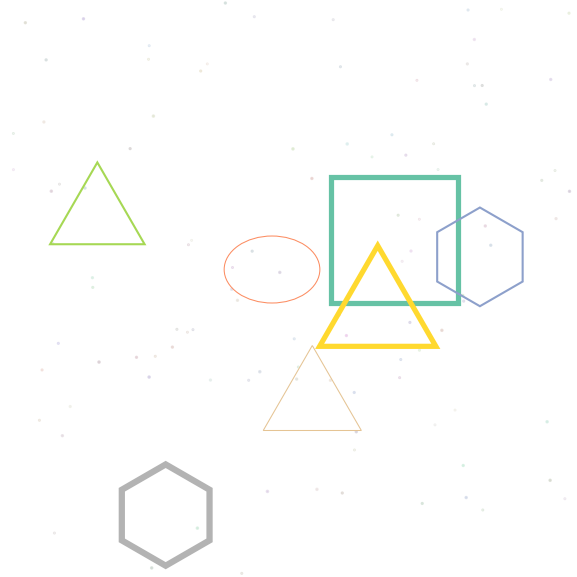[{"shape": "square", "thickness": 2.5, "radius": 0.55, "center": [0.683, 0.583]}, {"shape": "oval", "thickness": 0.5, "radius": 0.41, "center": [0.471, 0.532]}, {"shape": "hexagon", "thickness": 1, "radius": 0.43, "center": [0.831, 0.554]}, {"shape": "triangle", "thickness": 1, "radius": 0.47, "center": [0.169, 0.623]}, {"shape": "triangle", "thickness": 2.5, "radius": 0.58, "center": [0.654, 0.458]}, {"shape": "triangle", "thickness": 0.5, "radius": 0.49, "center": [0.541, 0.303]}, {"shape": "hexagon", "thickness": 3, "radius": 0.44, "center": [0.287, 0.107]}]